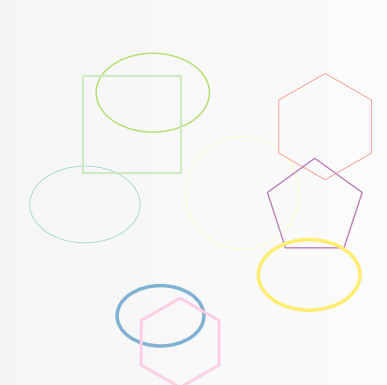[{"shape": "oval", "thickness": 0.5, "radius": 0.71, "center": [0.219, 0.469]}, {"shape": "circle", "thickness": 0.5, "radius": 0.73, "center": [0.626, 0.499]}, {"shape": "hexagon", "thickness": 0.5, "radius": 0.69, "center": [0.839, 0.671]}, {"shape": "oval", "thickness": 2.5, "radius": 0.56, "center": [0.414, 0.18]}, {"shape": "oval", "thickness": 1, "radius": 0.73, "center": [0.394, 0.759]}, {"shape": "hexagon", "thickness": 2, "radius": 0.58, "center": [0.465, 0.11]}, {"shape": "pentagon", "thickness": 1, "radius": 0.64, "center": [0.812, 0.46]}, {"shape": "square", "thickness": 1.5, "radius": 0.63, "center": [0.341, 0.676]}, {"shape": "oval", "thickness": 2.5, "radius": 0.66, "center": [0.798, 0.286]}]